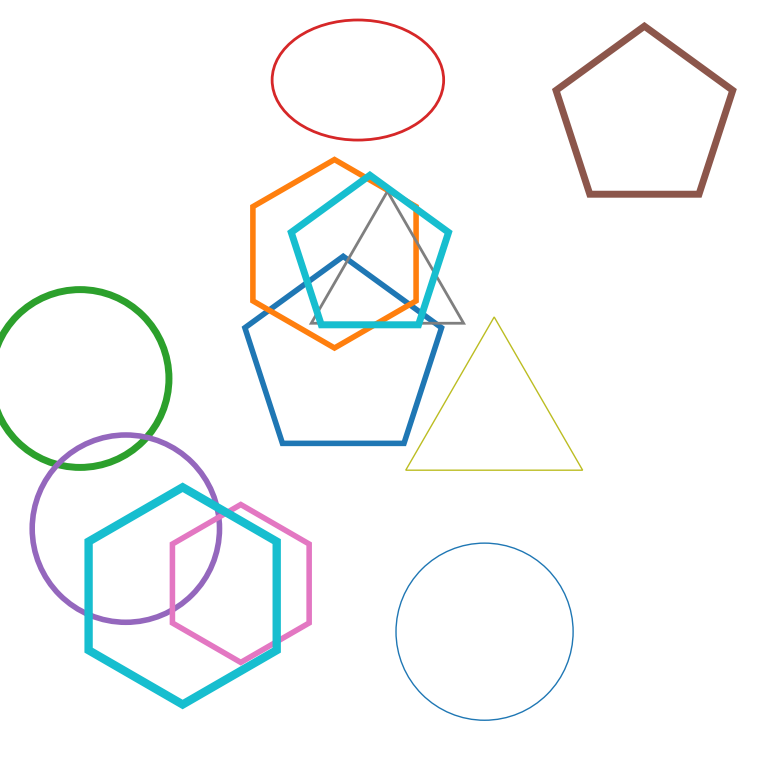[{"shape": "pentagon", "thickness": 2, "radius": 0.67, "center": [0.446, 0.533]}, {"shape": "circle", "thickness": 0.5, "radius": 0.58, "center": [0.629, 0.18]}, {"shape": "hexagon", "thickness": 2, "radius": 0.61, "center": [0.434, 0.67]}, {"shape": "circle", "thickness": 2.5, "radius": 0.58, "center": [0.104, 0.508]}, {"shape": "oval", "thickness": 1, "radius": 0.56, "center": [0.465, 0.896]}, {"shape": "circle", "thickness": 2, "radius": 0.61, "center": [0.163, 0.313]}, {"shape": "pentagon", "thickness": 2.5, "radius": 0.6, "center": [0.837, 0.845]}, {"shape": "hexagon", "thickness": 2, "radius": 0.51, "center": [0.313, 0.242]}, {"shape": "triangle", "thickness": 1, "radius": 0.57, "center": [0.503, 0.637]}, {"shape": "triangle", "thickness": 0.5, "radius": 0.66, "center": [0.642, 0.456]}, {"shape": "hexagon", "thickness": 3, "radius": 0.71, "center": [0.237, 0.226]}, {"shape": "pentagon", "thickness": 2.5, "radius": 0.54, "center": [0.48, 0.665]}]